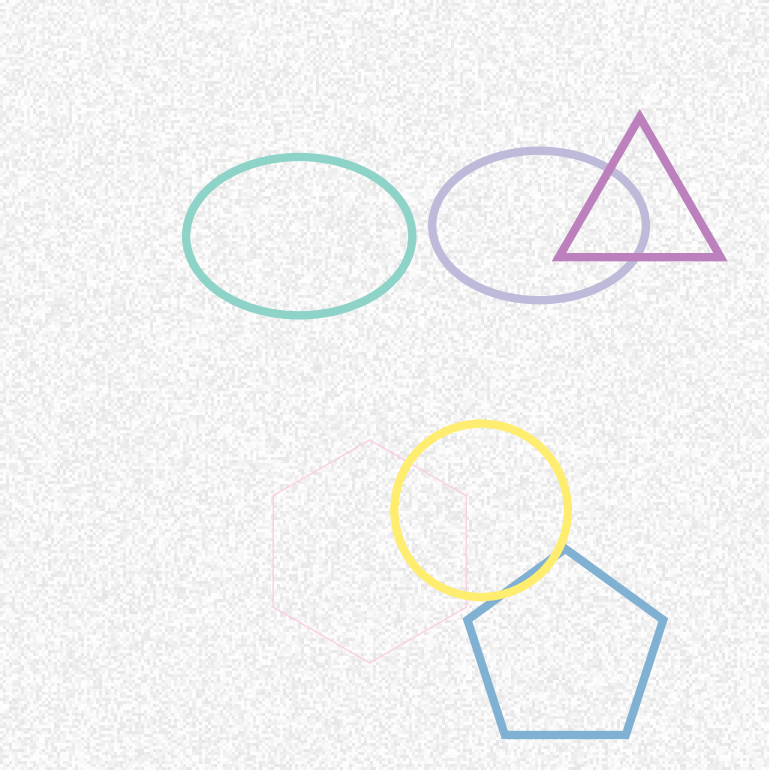[{"shape": "oval", "thickness": 3, "radius": 0.73, "center": [0.389, 0.693]}, {"shape": "oval", "thickness": 3, "radius": 0.69, "center": [0.7, 0.707]}, {"shape": "pentagon", "thickness": 3, "radius": 0.67, "center": [0.734, 0.154]}, {"shape": "hexagon", "thickness": 0.5, "radius": 0.72, "center": [0.48, 0.284]}, {"shape": "triangle", "thickness": 3, "radius": 0.61, "center": [0.831, 0.727]}, {"shape": "circle", "thickness": 3, "radius": 0.56, "center": [0.625, 0.337]}]